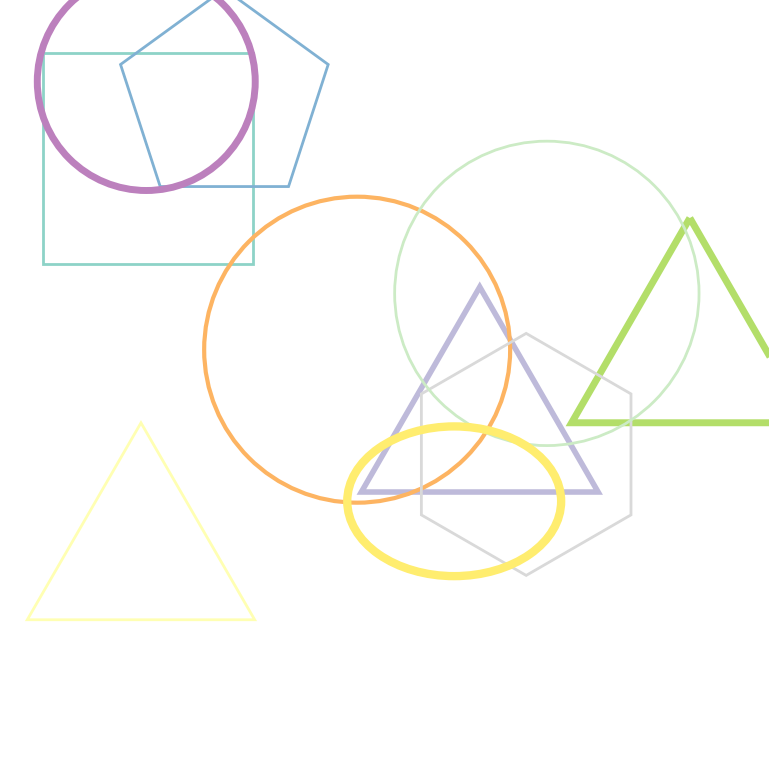[{"shape": "square", "thickness": 1, "radius": 0.68, "center": [0.192, 0.794]}, {"shape": "triangle", "thickness": 1, "radius": 0.85, "center": [0.183, 0.28]}, {"shape": "triangle", "thickness": 2, "radius": 0.89, "center": [0.623, 0.45]}, {"shape": "pentagon", "thickness": 1, "radius": 0.71, "center": [0.291, 0.872]}, {"shape": "circle", "thickness": 1.5, "radius": 0.99, "center": [0.464, 0.546]}, {"shape": "triangle", "thickness": 2.5, "radius": 0.89, "center": [0.896, 0.54]}, {"shape": "hexagon", "thickness": 1, "radius": 0.79, "center": [0.683, 0.41]}, {"shape": "circle", "thickness": 2.5, "radius": 0.71, "center": [0.19, 0.894]}, {"shape": "circle", "thickness": 1, "radius": 0.99, "center": [0.71, 0.619]}, {"shape": "oval", "thickness": 3, "radius": 0.69, "center": [0.59, 0.349]}]